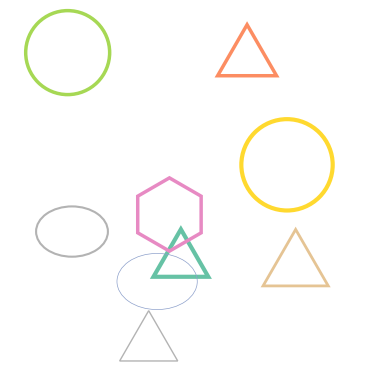[{"shape": "triangle", "thickness": 3, "radius": 0.41, "center": [0.47, 0.322]}, {"shape": "triangle", "thickness": 2.5, "radius": 0.44, "center": [0.642, 0.847]}, {"shape": "oval", "thickness": 0.5, "radius": 0.52, "center": [0.408, 0.269]}, {"shape": "hexagon", "thickness": 2.5, "radius": 0.48, "center": [0.44, 0.443]}, {"shape": "circle", "thickness": 2.5, "radius": 0.55, "center": [0.176, 0.863]}, {"shape": "circle", "thickness": 3, "radius": 0.59, "center": [0.746, 0.572]}, {"shape": "triangle", "thickness": 2, "radius": 0.49, "center": [0.768, 0.306]}, {"shape": "triangle", "thickness": 1, "radius": 0.44, "center": [0.386, 0.106]}, {"shape": "oval", "thickness": 1.5, "radius": 0.47, "center": [0.187, 0.399]}]